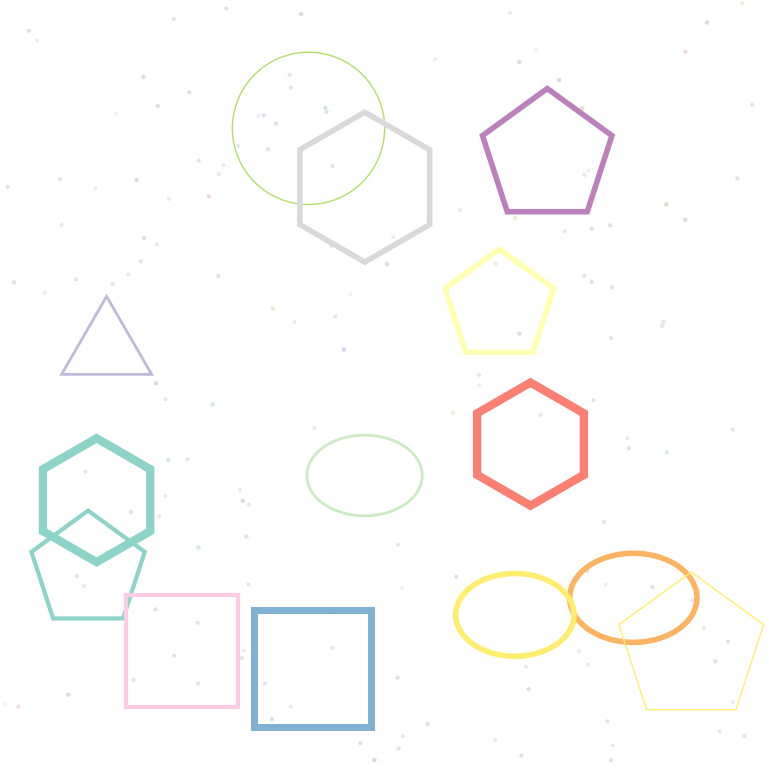[{"shape": "hexagon", "thickness": 3, "radius": 0.4, "center": [0.125, 0.35]}, {"shape": "pentagon", "thickness": 1.5, "radius": 0.39, "center": [0.114, 0.259]}, {"shape": "pentagon", "thickness": 2, "radius": 0.37, "center": [0.648, 0.602]}, {"shape": "triangle", "thickness": 1, "radius": 0.34, "center": [0.138, 0.548]}, {"shape": "hexagon", "thickness": 3, "radius": 0.4, "center": [0.689, 0.423]}, {"shape": "square", "thickness": 2.5, "radius": 0.38, "center": [0.406, 0.132]}, {"shape": "oval", "thickness": 2, "radius": 0.41, "center": [0.822, 0.224]}, {"shape": "circle", "thickness": 0.5, "radius": 0.49, "center": [0.401, 0.833]}, {"shape": "square", "thickness": 1.5, "radius": 0.36, "center": [0.236, 0.155]}, {"shape": "hexagon", "thickness": 2, "radius": 0.49, "center": [0.474, 0.757]}, {"shape": "pentagon", "thickness": 2, "radius": 0.44, "center": [0.711, 0.797]}, {"shape": "oval", "thickness": 1, "radius": 0.37, "center": [0.473, 0.382]}, {"shape": "pentagon", "thickness": 0.5, "radius": 0.49, "center": [0.898, 0.158]}, {"shape": "oval", "thickness": 2, "radius": 0.38, "center": [0.669, 0.201]}]